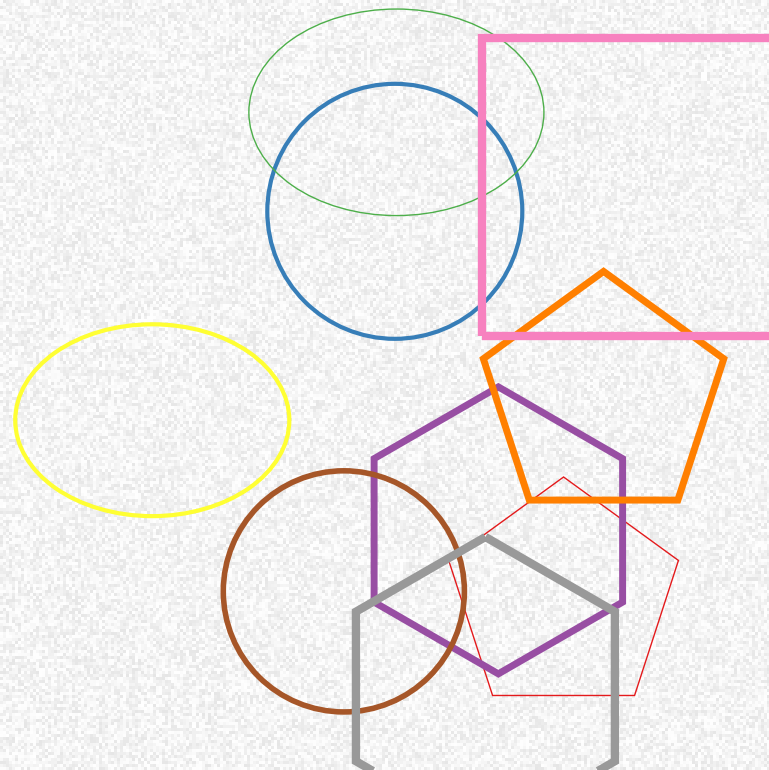[{"shape": "pentagon", "thickness": 0.5, "radius": 0.78, "center": [0.732, 0.224]}, {"shape": "circle", "thickness": 1.5, "radius": 0.83, "center": [0.513, 0.726]}, {"shape": "oval", "thickness": 0.5, "radius": 0.96, "center": [0.515, 0.854]}, {"shape": "hexagon", "thickness": 2.5, "radius": 0.93, "center": [0.647, 0.311]}, {"shape": "pentagon", "thickness": 2.5, "radius": 0.82, "center": [0.784, 0.483]}, {"shape": "oval", "thickness": 1.5, "radius": 0.89, "center": [0.198, 0.454]}, {"shape": "circle", "thickness": 2, "radius": 0.78, "center": [0.447, 0.232]}, {"shape": "square", "thickness": 3, "radius": 0.97, "center": [0.819, 0.757]}, {"shape": "hexagon", "thickness": 3, "radius": 0.97, "center": [0.63, 0.109]}]